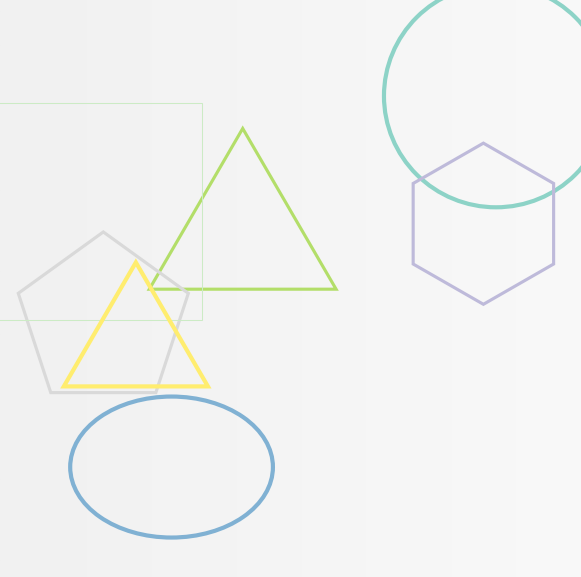[{"shape": "circle", "thickness": 2, "radius": 0.96, "center": [0.853, 0.833]}, {"shape": "hexagon", "thickness": 1.5, "radius": 0.7, "center": [0.832, 0.612]}, {"shape": "oval", "thickness": 2, "radius": 0.87, "center": [0.295, 0.19]}, {"shape": "triangle", "thickness": 1.5, "radius": 0.93, "center": [0.418, 0.591]}, {"shape": "pentagon", "thickness": 1.5, "radius": 0.77, "center": [0.178, 0.444]}, {"shape": "square", "thickness": 0.5, "radius": 0.94, "center": [0.159, 0.632]}, {"shape": "triangle", "thickness": 2, "radius": 0.72, "center": [0.234, 0.402]}]